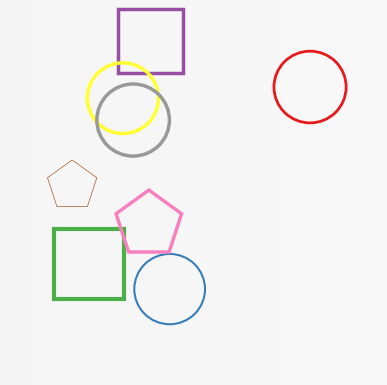[{"shape": "circle", "thickness": 2, "radius": 0.47, "center": [0.8, 0.774]}, {"shape": "circle", "thickness": 1.5, "radius": 0.46, "center": [0.438, 0.249]}, {"shape": "square", "thickness": 3, "radius": 0.45, "center": [0.229, 0.315]}, {"shape": "square", "thickness": 2.5, "radius": 0.42, "center": [0.388, 0.894]}, {"shape": "circle", "thickness": 2.5, "radius": 0.46, "center": [0.317, 0.745]}, {"shape": "pentagon", "thickness": 0.5, "radius": 0.33, "center": [0.186, 0.518]}, {"shape": "pentagon", "thickness": 2.5, "radius": 0.44, "center": [0.384, 0.417]}, {"shape": "circle", "thickness": 2.5, "radius": 0.47, "center": [0.344, 0.688]}]